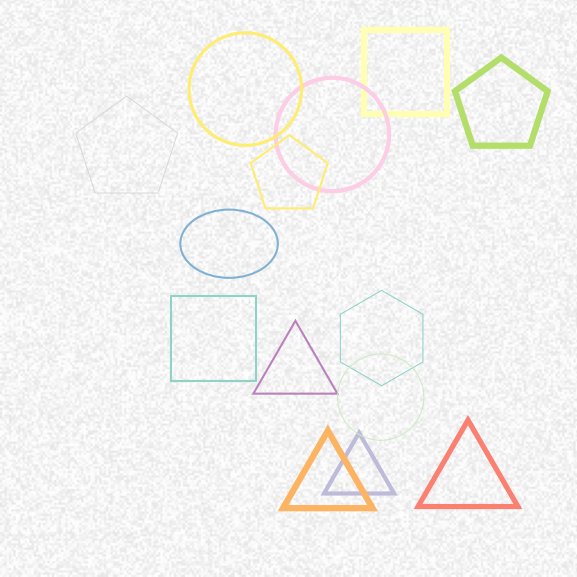[{"shape": "square", "thickness": 1, "radius": 0.37, "center": [0.369, 0.413]}, {"shape": "hexagon", "thickness": 0.5, "radius": 0.41, "center": [0.661, 0.414]}, {"shape": "square", "thickness": 3, "radius": 0.36, "center": [0.702, 0.874]}, {"shape": "triangle", "thickness": 2, "radius": 0.35, "center": [0.622, 0.18]}, {"shape": "triangle", "thickness": 2.5, "radius": 0.5, "center": [0.81, 0.172]}, {"shape": "oval", "thickness": 1, "radius": 0.42, "center": [0.397, 0.577]}, {"shape": "triangle", "thickness": 3, "radius": 0.45, "center": [0.568, 0.164]}, {"shape": "pentagon", "thickness": 3, "radius": 0.42, "center": [0.868, 0.815]}, {"shape": "circle", "thickness": 2, "radius": 0.49, "center": [0.576, 0.766]}, {"shape": "pentagon", "thickness": 0.5, "radius": 0.46, "center": [0.219, 0.74]}, {"shape": "triangle", "thickness": 1, "radius": 0.42, "center": [0.512, 0.36]}, {"shape": "circle", "thickness": 0.5, "radius": 0.37, "center": [0.659, 0.311]}, {"shape": "circle", "thickness": 1.5, "radius": 0.49, "center": [0.425, 0.845]}, {"shape": "pentagon", "thickness": 1, "radius": 0.35, "center": [0.501, 0.695]}]